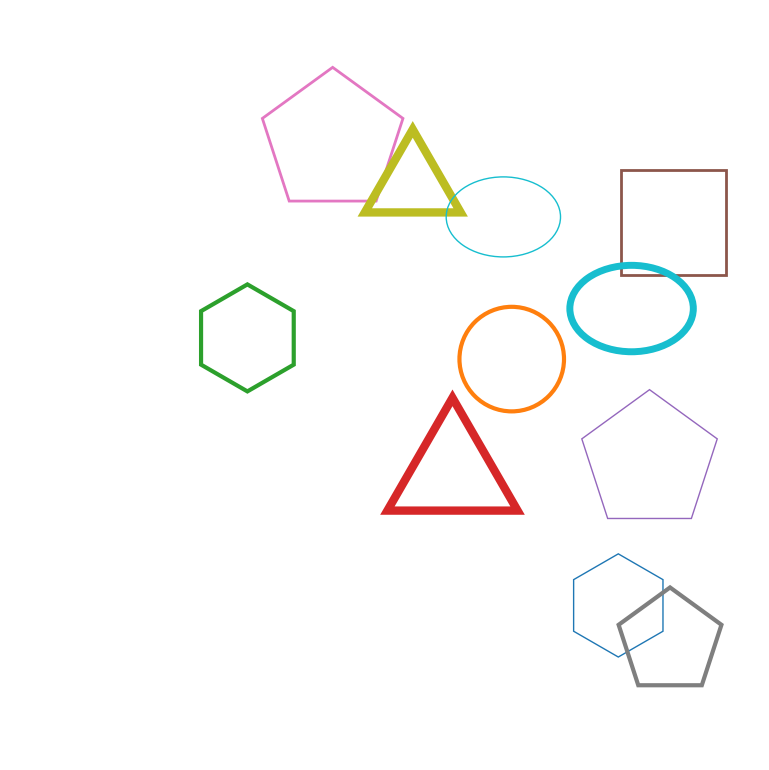[{"shape": "hexagon", "thickness": 0.5, "radius": 0.33, "center": [0.803, 0.214]}, {"shape": "circle", "thickness": 1.5, "radius": 0.34, "center": [0.665, 0.534]}, {"shape": "hexagon", "thickness": 1.5, "radius": 0.35, "center": [0.321, 0.561]}, {"shape": "triangle", "thickness": 3, "radius": 0.49, "center": [0.588, 0.386]}, {"shape": "pentagon", "thickness": 0.5, "radius": 0.46, "center": [0.844, 0.401]}, {"shape": "square", "thickness": 1, "radius": 0.34, "center": [0.875, 0.711]}, {"shape": "pentagon", "thickness": 1, "radius": 0.48, "center": [0.432, 0.817]}, {"shape": "pentagon", "thickness": 1.5, "radius": 0.35, "center": [0.87, 0.167]}, {"shape": "triangle", "thickness": 3, "radius": 0.36, "center": [0.536, 0.76]}, {"shape": "oval", "thickness": 0.5, "radius": 0.37, "center": [0.654, 0.718]}, {"shape": "oval", "thickness": 2.5, "radius": 0.4, "center": [0.82, 0.599]}]